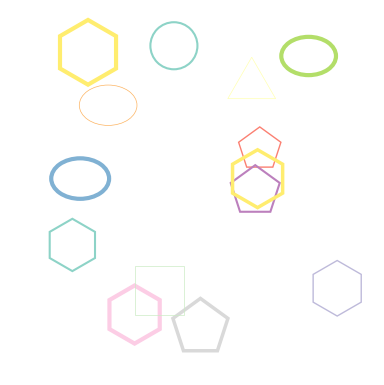[{"shape": "circle", "thickness": 1.5, "radius": 0.31, "center": [0.452, 0.881]}, {"shape": "hexagon", "thickness": 1.5, "radius": 0.34, "center": [0.188, 0.364]}, {"shape": "triangle", "thickness": 0.5, "radius": 0.36, "center": [0.654, 0.78]}, {"shape": "hexagon", "thickness": 1, "radius": 0.36, "center": [0.876, 0.251]}, {"shape": "pentagon", "thickness": 1, "radius": 0.29, "center": [0.675, 0.613]}, {"shape": "oval", "thickness": 3, "radius": 0.38, "center": [0.208, 0.536]}, {"shape": "oval", "thickness": 0.5, "radius": 0.37, "center": [0.281, 0.727]}, {"shape": "oval", "thickness": 3, "radius": 0.36, "center": [0.802, 0.855]}, {"shape": "hexagon", "thickness": 3, "radius": 0.38, "center": [0.35, 0.183]}, {"shape": "pentagon", "thickness": 2.5, "radius": 0.38, "center": [0.521, 0.15]}, {"shape": "pentagon", "thickness": 1.5, "radius": 0.33, "center": [0.663, 0.504]}, {"shape": "square", "thickness": 0.5, "radius": 0.32, "center": [0.414, 0.246]}, {"shape": "hexagon", "thickness": 2.5, "radius": 0.38, "center": [0.669, 0.536]}, {"shape": "hexagon", "thickness": 3, "radius": 0.42, "center": [0.229, 0.864]}]